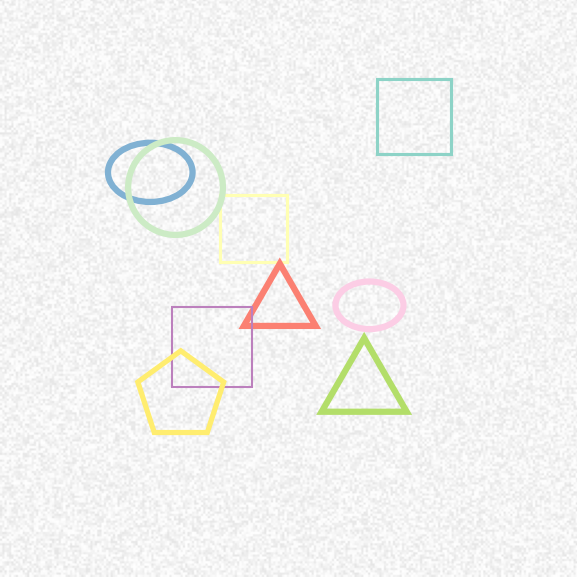[{"shape": "square", "thickness": 1.5, "radius": 0.32, "center": [0.717, 0.797]}, {"shape": "square", "thickness": 1.5, "radius": 0.29, "center": [0.439, 0.603]}, {"shape": "triangle", "thickness": 3, "radius": 0.36, "center": [0.484, 0.471]}, {"shape": "oval", "thickness": 3, "radius": 0.37, "center": [0.26, 0.701]}, {"shape": "triangle", "thickness": 3, "radius": 0.43, "center": [0.631, 0.329]}, {"shape": "oval", "thickness": 3, "radius": 0.29, "center": [0.64, 0.47]}, {"shape": "square", "thickness": 1, "radius": 0.35, "center": [0.367, 0.398]}, {"shape": "circle", "thickness": 3, "radius": 0.41, "center": [0.304, 0.674]}, {"shape": "pentagon", "thickness": 2.5, "radius": 0.39, "center": [0.313, 0.313]}]